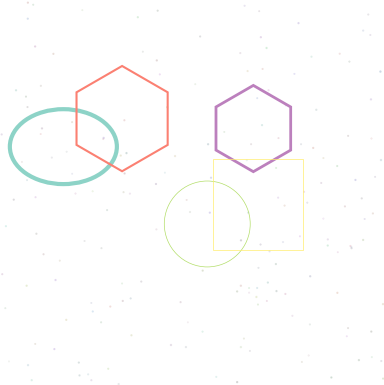[{"shape": "oval", "thickness": 3, "radius": 0.7, "center": [0.165, 0.619]}, {"shape": "hexagon", "thickness": 1.5, "radius": 0.68, "center": [0.317, 0.692]}, {"shape": "circle", "thickness": 0.5, "radius": 0.56, "center": [0.538, 0.418]}, {"shape": "hexagon", "thickness": 2, "radius": 0.56, "center": [0.658, 0.666]}, {"shape": "square", "thickness": 0.5, "radius": 0.59, "center": [0.67, 0.469]}]